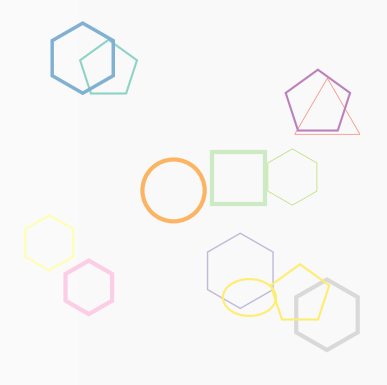[{"shape": "pentagon", "thickness": 1.5, "radius": 0.39, "center": [0.28, 0.82]}, {"shape": "hexagon", "thickness": 1.5, "radius": 0.36, "center": [0.127, 0.369]}, {"shape": "hexagon", "thickness": 1, "radius": 0.49, "center": [0.62, 0.297]}, {"shape": "triangle", "thickness": 0.5, "radius": 0.49, "center": [0.845, 0.7]}, {"shape": "hexagon", "thickness": 2.5, "radius": 0.46, "center": [0.214, 0.849]}, {"shape": "circle", "thickness": 3, "radius": 0.4, "center": [0.448, 0.505]}, {"shape": "hexagon", "thickness": 0.5, "radius": 0.37, "center": [0.754, 0.54]}, {"shape": "hexagon", "thickness": 3, "radius": 0.35, "center": [0.229, 0.254]}, {"shape": "hexagon", "thickness": 3, "radius": 0.46, "center": [0.844, 0.182]}, {"shape": "pentagon", "thickness": 1.5, "radius": 0.44, "center": [0.82, 0.732]}, {"shape": "square", "thickness": 3, "radius": 0.34, "center": [0.616, 0.537]}, {"shape": "pentagon", "thickness": 1.5, "radius": 0.4, "center": [0.774, 0.234]}, {"shape": "oval", "thickness": 1.5, "radius": 0.34, "center": [0.644, 0.227]}]